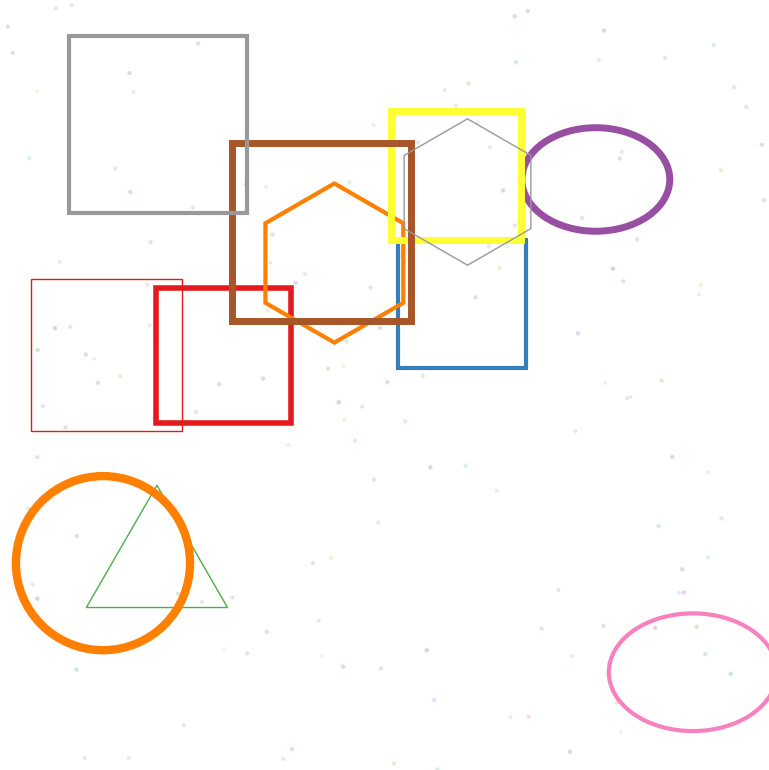[{"shape": "square", "thickness": 2, "radius": 0.44, "center": [0.291, 0.538]}, {"shape": "square", "thickness": 0.5, "radius": 0.49, "center": [0.138, 0.539]}, {"shape": "square", "thickness": 1.5, "radius": 0.42, "center": [0.6, 0.605]}, {"shape": "triangle", "thickness": 0.5, "radius": 0.53, "center": [0.204, 0.264]}, {"shape": "oval", "thickness": 2.5, "radius": 0.48, "center": [0.774, 0.767]}, {"shape": "circle", "thickness": 3, "radius": 0.57, "center": [0.134, 0.269]}, {"shape": "hexagon", "thickness": 1.5, "radius": 0.52, "center": [0.434, 0.658]}, {"shape": "square", "thickness": 2.5, "radius": 0.42, "center": [0.592, 0.772]}, {"shape": "square", "thickness": 2.5, "radius": 0.58, "center": [0.417, 0.699]}, {"shape": "oval", "thickness": 1.5, "radius": 0.55, "center": [0.9, 0.127]}, {"shape": "hexagon", "thickness": 0.5, "radius": 0.48, "center": [0.607, 0.751]}, {"shape": "square", "thickness": 1.5, "radius": 0.58, "center": [0.205, 0.838]}]